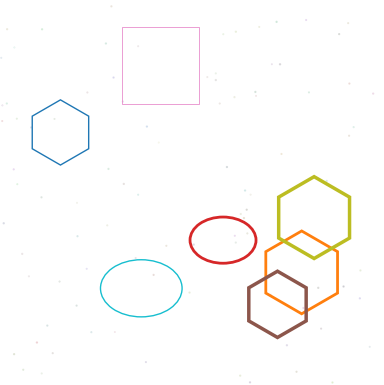[{"shape": "hexagon", "thickness": 1, "radius": 0.42, "center": [0.157, 0.656]}, {"shape": "hexagon", "thickness": 2, "radius": 0.54, "center": [0.784, 0.293]}, {"shape": "oval", "thickness": 2, "radius": 0.43, "center": [0.579, 0.376]}, {"shape": "hexagon", "thickness": 2.5, "radius": 0.43, "center": [0.721, 0.21]}, {"shape": "square", "thickness": 0.5, "radius": 0.5, "center": [0.417, 0.829]}, {"shape": "hexagon", "thickness": 2.5, "radius": 0.53, "center": [0.816, 0.435]}, {"shape": "oval", "thickness": 1, "radius": 0.53, "center": [0.367, 0.251]}]